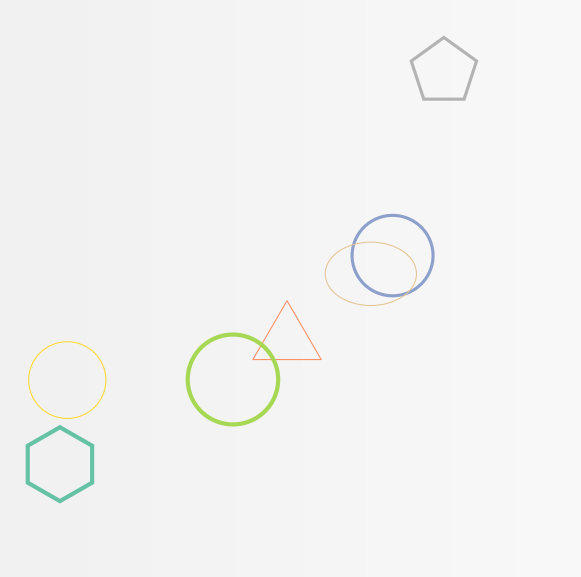[{"shape": "hexagon", "thickness": 2, "radius": 0.32, "center": [0.103, 0.195]}, {"shape": "triangle", "thickness": 0.5, "radius": 0.34, "center": [0.494, 0.41]}, {"shape": "circle", "thickness": 1.5, "radius": 0.35, "center": [0.675, 0.557]}, {"shape": "circle", "thickness": 2, "radius": 0.39, "center": [0.401, 0.342]}, {"shape": "circle", "thickness": 0.5, "radius": 0.33, "center": [0.116, 0.341]}, {"shape": "oval", "thickness": 0.5, "radius": 0.39, "center": [0.638, 0.525]}, {"shape": "pentagon", "thickness": 1.5, "radius": 0.3, "center": [0.764, 0.875]}]